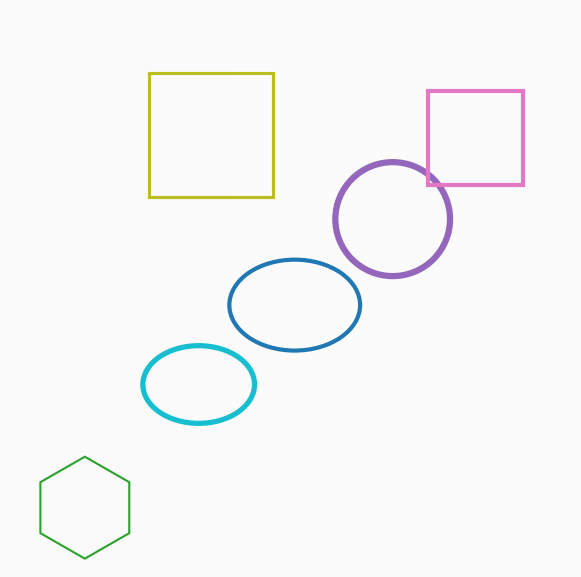[{"shape": "oval", "thickness": 2, "radius": 0.56, "center": [0.507, 0.471]}, {"shape": "hexagon", "thickness": 1, "radius": 0.44, "center": [0.146, 0.12]}, {"shape": "circle", "thickness": 3, "radius": 0.49, "center": [0.676, 0.62]}, {"shape": "square", "thickness": 2, "radius": 0.41, "center": [0.819, 0.76]}, {"shape": "square", "thickness": 1.5, "radius": 0.53, "center": [0.364, 0.765]}, {"shape": "oval", "thickness": 2.5, "radius": 0.48, "center": [0.342, 0.333]}]